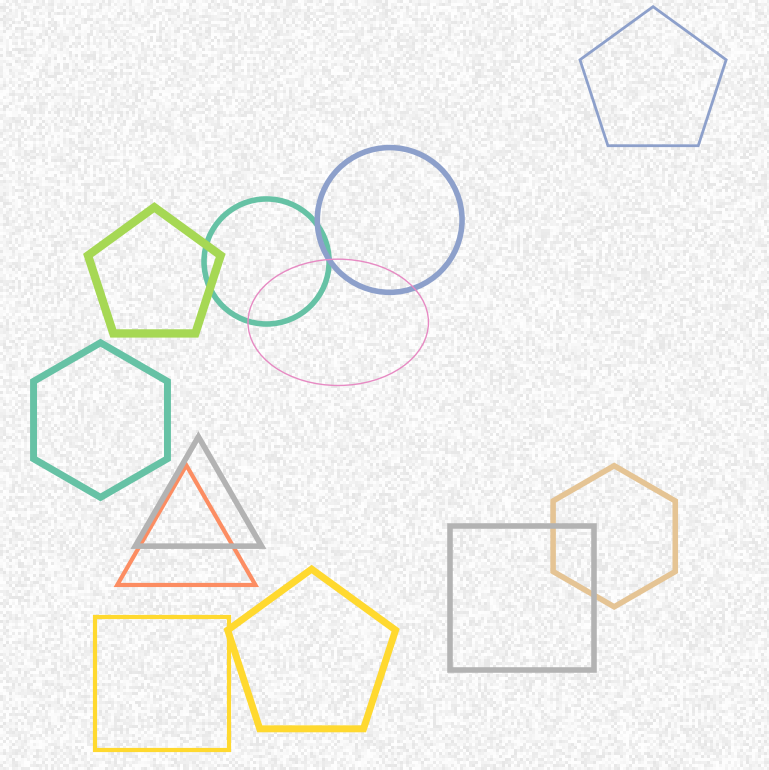[{"shape": "circle", "thickness": 2, "radius": 0.41, "center": [0.346, 0.66]}, {"shape": "hexagon", "thickness": 2.5, "radius": 0.5, "center": [0.131, 0.454]}, {"shape": "triangle", "thickness": 1.5, "radius": 0.52, "center": [0.242, 0.292]}, {"shape": "circle", "thickness": 2, "radius": 0.47, "center": [0.506, 0.714]}, {"shape": "pentagon", "thickness": 1, "radius": 0.5, "center": [0.848, 0.892]}, {"shape": "oval", "thickness": 0.5, "radius": 0.59, "center": [0.439, 0.581]}, {"shape": "pentagon", "thickness": 3, "radius": 0.45, "center": [0.2, 0.64]}, {"shape": "pentagon", "thickness": 2.5, "radius": 0.57, "center": [0.405, 0.146]}, {"shape": "square", "thickness": 1.5, "radius": 0.43, "center": [0.21, 0.112]}, {"shape": "hexagon", "thickness": 2, "radius": 0.46, "center": [0.798, 0.304]}, {"shape": "triangle", "thickness": 2, "radius": 0.47, "center": [0.258, 0.338]}, {"shape": "square", "thickness": 2, "radius": 0.47, "center": [0.678, 0.223]}]